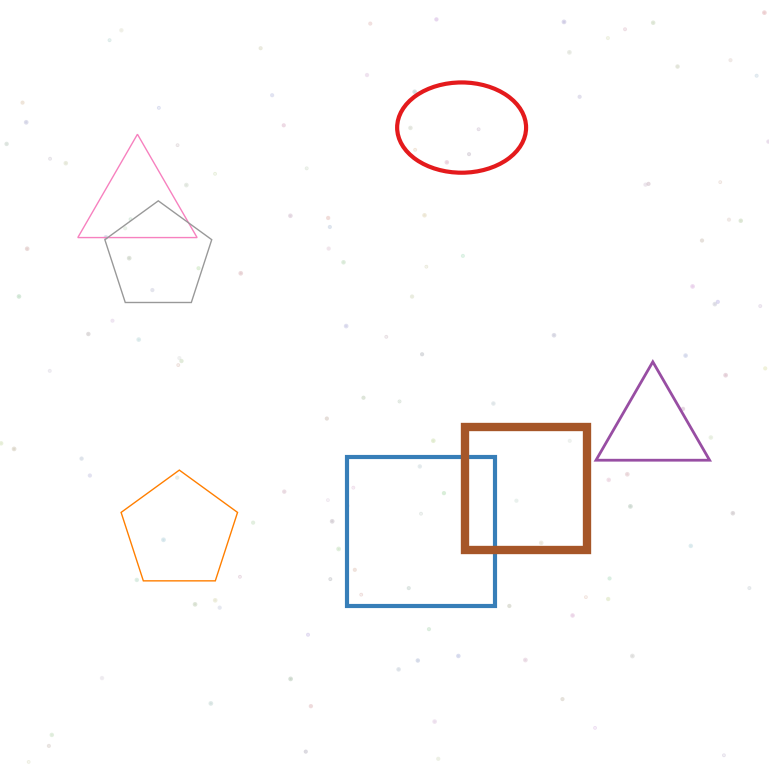[{"shape": "oval", "thickness": 1.5, "radius": 0.42, "center": [0.6, 0.834]}, {"shape": "square", "thickness": 1.5, "radius": 0.48, "center": [0.547, 0.31]}, {"shape": "triangle", "thickness": 1, "radius": 0.43, "center": [0.848, 0.445]}, {"shape": "pentagon", "thickness": 0.5, "radius": 0.4, "center": [0.233, 0.31]}, {"shape": "square", "thickness": 3, "radius": 0.4, "center": [0.683, 0.366]}, {"shape": "triangle", "thickness": 0.5, "radius": 0.45, "center": [0.179, 0.736]}, {"shape": "pentagon", "thickness": 0.5, "radius": 0.36, "center": [0.206, 0.666]}]